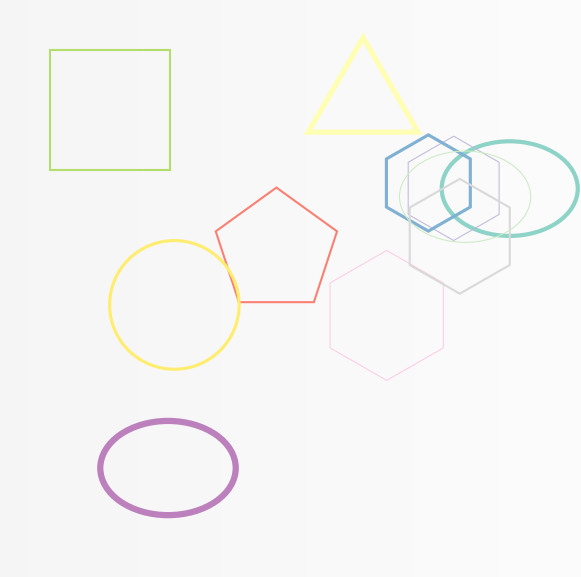[{"shape": "oval", "thickness": 2, "radius": 0.59, "center": [0.877, 0.673]}, {"shape": "triangle", "thickness": 2.5, "radius": 0.55, "center": [0.625, 0.825]}, {"shape": "hexagon", "thickness": 0.5, "radius": 0.45, "center": [0.78, 0.673]}, {"shape": "pentagon", "thickness": 1, "radius": 0.55, "center": [0.476, 0.565]}, {"shape": "hexagon", "thickness": 1.5, "radius": 0.42, "center": [0.737, 0.682]}, {"shape": "square", "thickness": 1, "radius": 0.52, "center": [0.189, 0.809]}, {"shape": "hexagon", "thickness": 0.5, "radius": 0.56, "center": [0.665, 0.453]}, {"shape": "hexagon", "thickness": 1, "radius": 0.5, "center": [0.791, 0.59]}, {"shape": "oval", "thickness": 3, "radius": 0.58, "center": [0.289, 0.189]}, {"shape": "oval", "thickness": 0.5, "radius": 0.56, "center": [0.8, 0.659]}, {"shape": "circle", "thickness": 1.5, "radius": 0.56, "center": [0.3, 0.471]}]